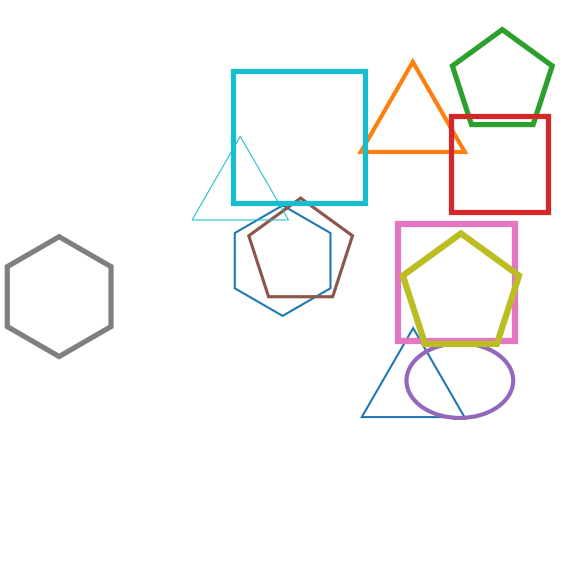[{"shape": "triangle", "thickness": 1, "radius": 0.51, "center": [0.715, 0.328]}, {"shape": "hexagon", "thickness": 1, "radius": 0.48, "center": [0.489, 0.548]}, {"shape": "triangle", "thickness": 2, "radius": 0.52, "center": [0.715, 0.788]}, {"shape": "pentagon", "thickness": 2.5, "radius": 0.45, "center": [0.87, 0.857]}, {"shape": "square", "thickness": 2.5, "radius": 0.42, "center": [0.865, 0.715]}, {"shape": "oval", "thickness": 2, "radius": 0.46, "center": [0.796, 0.34]}, {"shape": "pentagon", "thickness": 1.5, "radius": 0.47, "center": [0.521, 0.562]}, {"shape": "square", "thickness": 3, "radius": 0.51, "center": [0.79, 0.51]}, {"shape": "hexagon", "thickness": 2.5, "radius": 0.52, "center": [0.102, 0.485]}, {"shape": "pentagon", "thickness": 3, "radius": 0.53, "center": [0.798, 0.489]}, {"shape": "square", "thickness": 2.5, "radius": 0.57, "center": [0.517, 0.762]}, {"shape": "triangle", "thickness": 0.5, "radius": 0.48, "center": [0.416, 0.666]}]